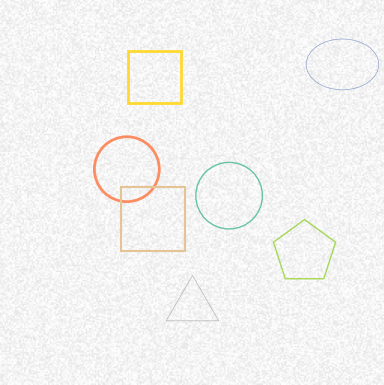[{"shape": "circle", "thickness": 1, "radius": 0.43, "center": [0.595, 0.492]}, {"shape": "circle", "thickness": 2, "radius": 0.42, "center": [0.329, 0.561]}, {"shape": "oval", "thickness": 0.5, "radius": 0.47, "center": [0.89, 0.833]}, {"shape": "pentagon", "thickness": 1, "radius": 0.42, "center": [0.791, 0.345]}, {"shape": "square", "thickness": 2, "radius": 0.34, "center": [0.401, 0.8]}, {"shape": "square", "thickness": 1.5, "radius": 0.41, "center": [0.398, 0.432]}, {"shape": "triangle", "thickness": 0.5, "radius": 0.39, "center": [0.5, 0.206]}]